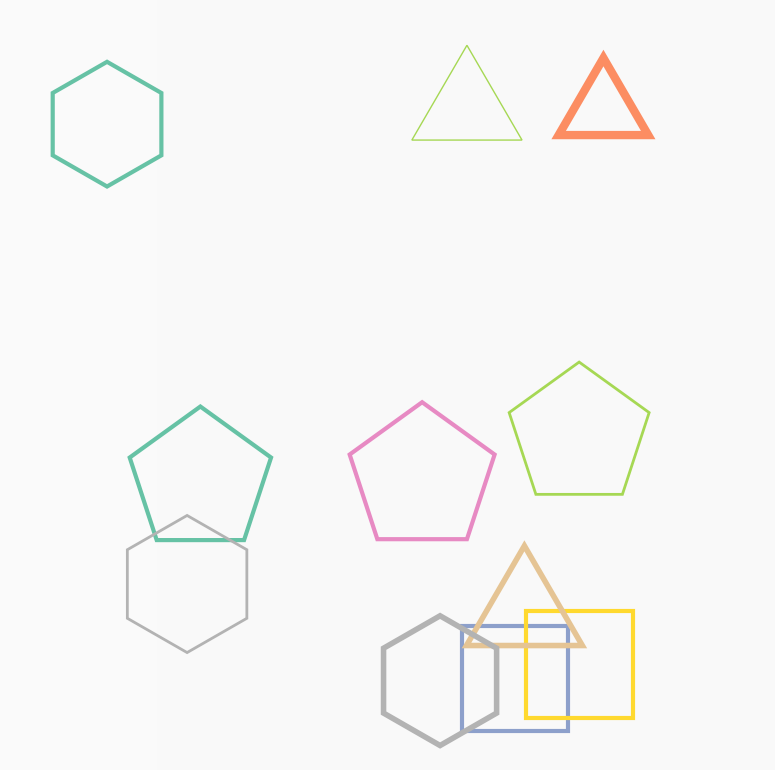[{"shape": "pentagon", "thickness": 1.5, "radius": 0.48, "center": [0.259, 0.376]}, {"shape": "hexagon", "thickness": 1.5, "radius": 0.4, "center": [0.138, 0.839]}, {"shape": "triangle", "thickness": 3, "radius": 0.33, "center": [0.779, 0.858]}, {"shape": "square", "thickness": 1.5, "radius": 0.34, "center": [0.664, 0.119]}, {"shape": "pentagon", "thickness": 1.5, "radius": 0.49, "center": [0.545, 0.379]}, {"shape": "pentagon", "thickness": 1, "radius": 0.47, "center": [0.747, 0.435]}, {"shape": "triangle", "thickness": 0.5, "radius": 0.41, "center": [0.603, 0.859]}, {"shape": "square", "thickness": 1.5, "radius": 0.35, "center": [0.748, 0.137]}, {"shape": "triangle", "thickness": 2, "radius": 0.43, "center": [0.677, 0.205]}, {"shape": "hexagon", "thickness": 2, "radius": 0.42, "center": [0.568, 0.116]}, {"shape": "hexagon", "thickness": 1, "radius": 0.45, "center": [0.241, 0.242]}]